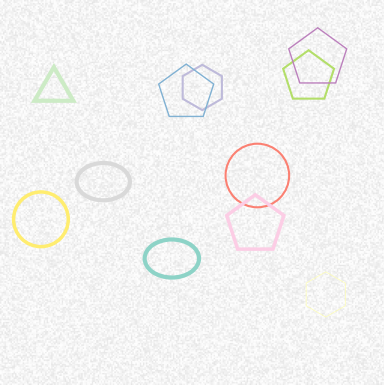[{"shape": "oval", "thickness": 3, "radius": 0.35, "center": [0.446, 0.329]}, {"shape": "hexagon", "thickness": 0.5, "radius": 0.29, "center": [0.846, 0.235]}, {"shape": "hexagon", "thickness": 1.5, "radius": 0.29, "center": [0.525, 0.773]}, {"shape": "circle", "thickness": 1.5, "radius": 0.41, "center": [0.668, 0.544]}, {"shape": "pentagon", "thickness": 1, "radius": 0.38, "center": [0.484, 0.758]}, {"shape": "pentagon", "thickness": 1.5, "radius": 0.35, "center": [0.802, 0.8]}, {"shape": "pentagon", "thickness": 2.5, "radius": 0.39, "center": [0.663, 0.416]}, {"shape": "oval", "thickness": 3, "radius": 0.35, "center": [0.268, 0.528]}, {"shape": "pentagon", "thickness": 1, "radius": 0.4, "center": [0.825, 0.849]}, {"shape": "triangle", "thickness": 3, "radius": 0.29, "center": [0.14, 0.767]}, {"shape": "circle", "thickness": 2.5, "radius": 0.36, "center": [0.106, 0.43]}]